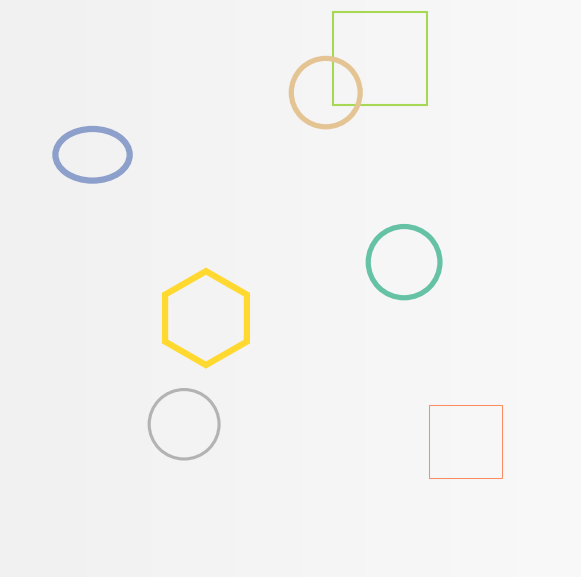[{"shape": "circle", "thickness": 2.5, "radius": 0.31, "center": [0.695, 0.545]}, {"shape": "square", "thickness": 0.5, "radius": 0.31, "center": [0.8, 0.234]}, {"shape": "oval", "thickness": 3, "radius": 0.32, "center": [0.159, 0.731]}, {"shape": "square", "thickness": 1, "radius": 0.4, "center": [0.654, 0.898]}, {"shape": "hexagon", "thickness": 3, "radius": 0.41, "center": [0.354, 0.448]}, {"shape": "circle", "thickness": 2.5, "radius": 0.3, "center": [0.56, 0.839]}, {"shape": "circle", "thickness": 1.5, "radius": 0.3, "center": [0.317, 0.264]}]